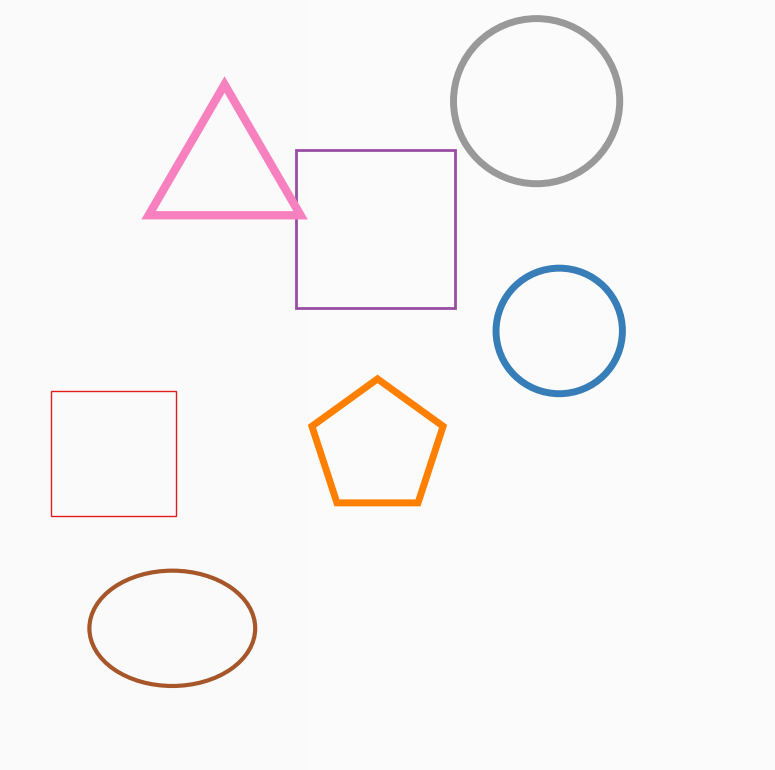[{"shape": "square", "thickness": 0.5, "radius": 0.41, "center": [0.146, 0.411]}, {"shape": "circle", "thickness": 2.5, "radius": 0.41, "center": [0.722, 0.57]}, {"shape": "square", "thickness": 1, "radius": 0.51, "center": [0.485, 0.703]}, {"shape": "pentagon", "thickness": 2.5, "radius": 0.44, "center": [0.487, 0.419]}, {"shape": "oval", "thickness": 1.5, "radius": 0.53, "center": [0.222, 0.184]}, {"shape": "triangle", "thickness": 3, "radius": 0.57, "center": [0.29, 0.777]}, {"shape": "circle", "thickness": 2.5, "radius": 0.54, "center": [0.692, 0.869]}]